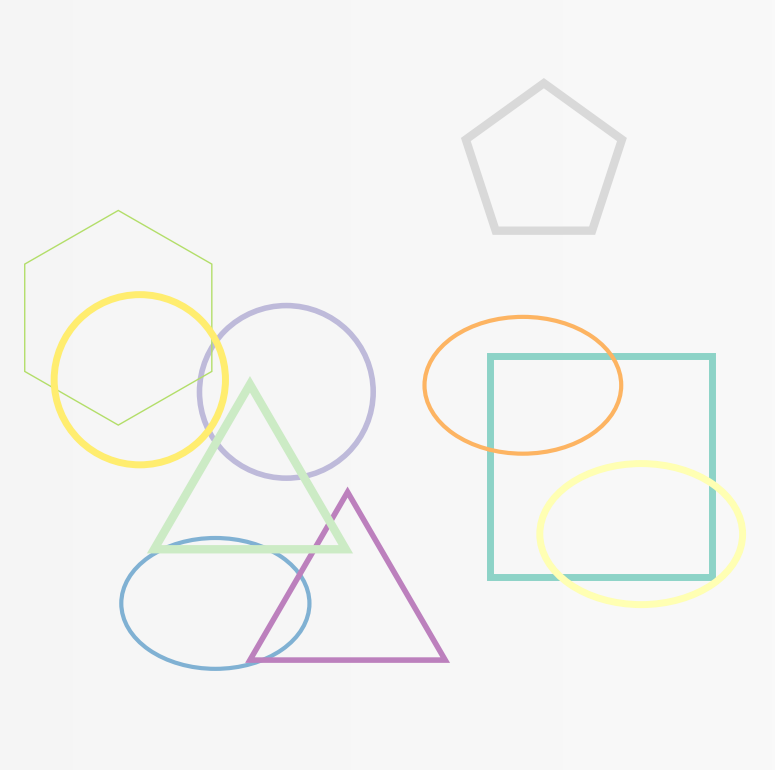[{"shape": "square", "thickness": 2.5, "radius": 0.72, "center": [0.775, 0.394]}, {"shape": "oval", "thickness": 2.5, "radius": 0.65, "center": [0.827, 0.306]}, {"shape": "circle", "thickness": 2, "radius": 0.56, "center": [0.369, 0.491]}, {"shape": "oval", "thickness": 1.5, "radius": 0.61, "center": [0.278, 0.216]}, {"shape": "oval", "thickness": 1.5, "radius": 0.63, "center": [0.675, 0.5]}, {"shape": "hexagon", "thickness": 0.5, "radius": 0.7, "center": [0.153, 0.587]}, {"shape": "pentagon", "thickness": 3, "radius": 0.53, "center": [0.702, 0.786]}, {"shape": "triangle", "thickness": 2, "radius": 0.73, "center": [0.448, 0.215]}, {"shape": "triangle", "thickness": 3, "radius": 0.71, "center": [0.323, 0.358]}, {"shape": "circle", "thickness": 2.5, "radius": 0.55, "center": [0.18, 0.507]}]